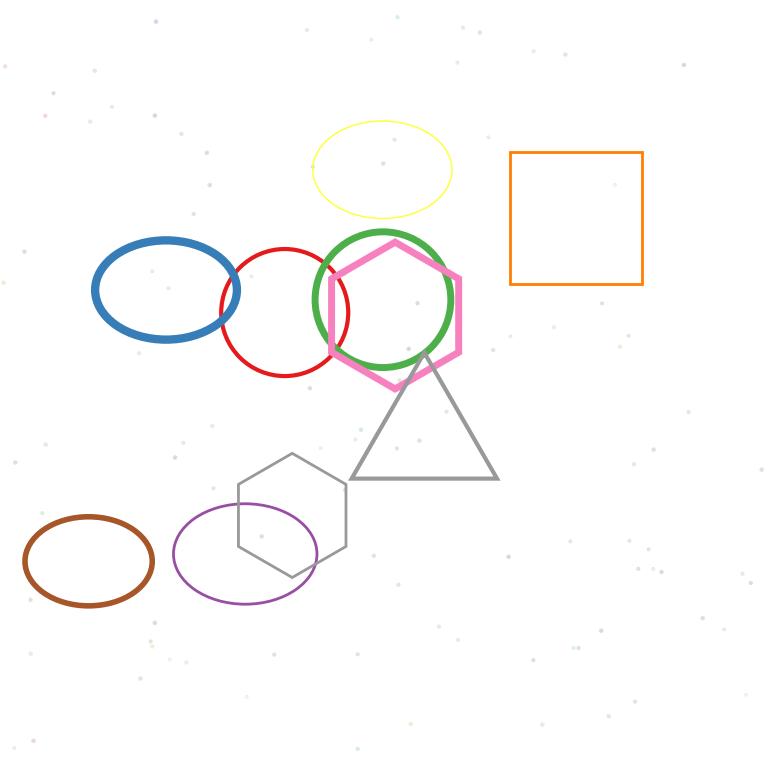[{"shape": "circle", "thickness": 1.5, "radius": 0.41, "center": [0.37, 0.594]}, {"shape": "oval", "thickness": 3, "radius": 0.46, "center": [0.216, 0.623]}, {"shape": "circle", "thickness": 2.5, "radius": 0.44, "center": [0.497, 0.611]}, {"shape": "oval", "thickness": 1, "radius": 0.47, "center": [0.318, 0.281]}, {"shape": "square", "thickness": 1, "radius": 0.43, "center": [0.748, 0.717]}, {"shape": "oval", "thickness": 0.5, "radius": 0.45, "center": [0.497, 0.78]}, {"shape": "oval", "thickness": 2, "radius": 0.41, "center": [0.115, 0.271]}, {"shape": "hexagon", "thickness": 2.5, "radius": 0.48, "center": [0.513, 0.59]}, {"shape": "hexagon", "thickness": 1, "radius": 0.4, "center": [0.379, 0.331]}, {"shape": "triangle", "thickness": 1.5, "radius": 0.54, "center": [0.551, 0.433]}]